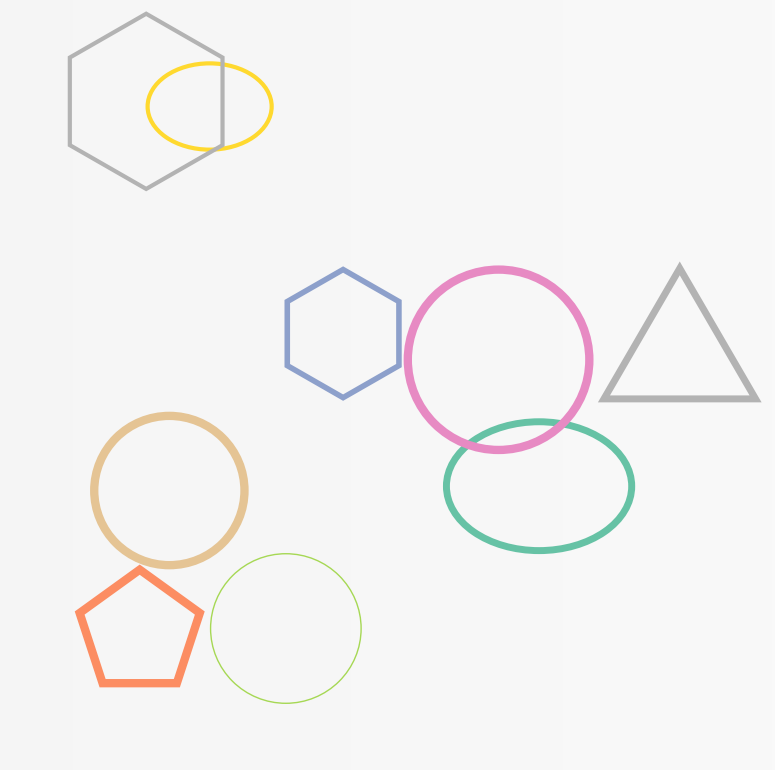[{"shape": "oval", "thickness": 2.5, "radius": 0.6, "center": [0.696, 0.369]}, {"shape": "pentagon", "thickness": 3, "radius": 0.41, "center": [0.18, 0.179]}, {"shape": "hexagon", "thickness": 2, "radius": 0.42, "center": [0.443, 0.567]}, {"shape": "circle", "thickness": 3, "radius": 0.59, "center": [0.643, 0.533]}, {"shape": "circle", "thickness": 0.5, "radius": 0.49, "center": [0.369, 0.184]}, {"shape": "oval", "thickness": 1.5, "radius": 0.4, "center": [0.27, 0.862]}, {"shape": "circle", "thickness": 3, "radius": 0.48, "center": [0.219, 0.363]}, {"shape": "hexagon", "thickness": 1.5, "radius": 0.57, "center": [0.189, 0.868]}, {"shape": "triangle", "thickness": 2.5, "radius": 0.56, "center": [0.877, 0.538]}]